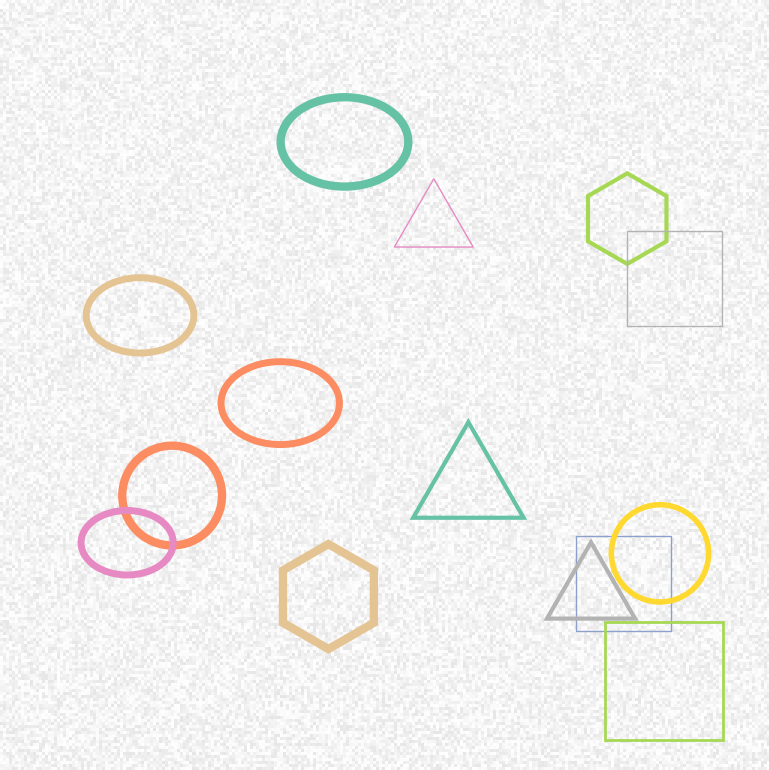[{"shape": "oval", "thickness": 3, "radius": 0.41, "center": [0.447, 0.816]}, {"shape": "triangle", "thickness": 1.5, "radius": 0.41, "center": [0.608, 0.369]}, {"shape": "oval", "thickness": 2.5, "radius": 0.38, "center": [0.364, 0.476]}, {"shape": "circle", "thickness": 3, "radius": 0.32, "center": [0.224, 0.356]}, {"shape": "square", "thickness": 0.5, "radius": 0.31, "center": [0.81, 0.242]}, {"shape": "triangle", "thickness": 0.5, "radius": 0.3, "center": [0.563, 0.709]}, {"shape": "oval", "thickness": 2.5, "radius": 0.3, "center": [0.165, 0.295]}, {"shape": "square", "thickness": 1, "radius": 0.38, "center": [0.862, 0.116]}, {"shape": "hexagon", "thickness": 1.5, "radius": 0.29, "center": [0.815, 0.716]}, {"shape": "circle", "thickness": 2, "radius": 0.32, "center": [0.857, 0.281]}, {"shape": "oval", "thickness": 2.5, "radius": 0.35, "center": [0.182, 0.59]}, {"shape": "hexagon", "thickness": 3, "radius": 0.34, "center": [0.427, 0.225]}, {"shape": "square", "thickness": 0.5, "radius": 0.31, "center": [0.876, 0.638]}, {"shape": "triangle", "thickness": 1.5, "radius": 0.33, "center": [0.768, 0.23]}]